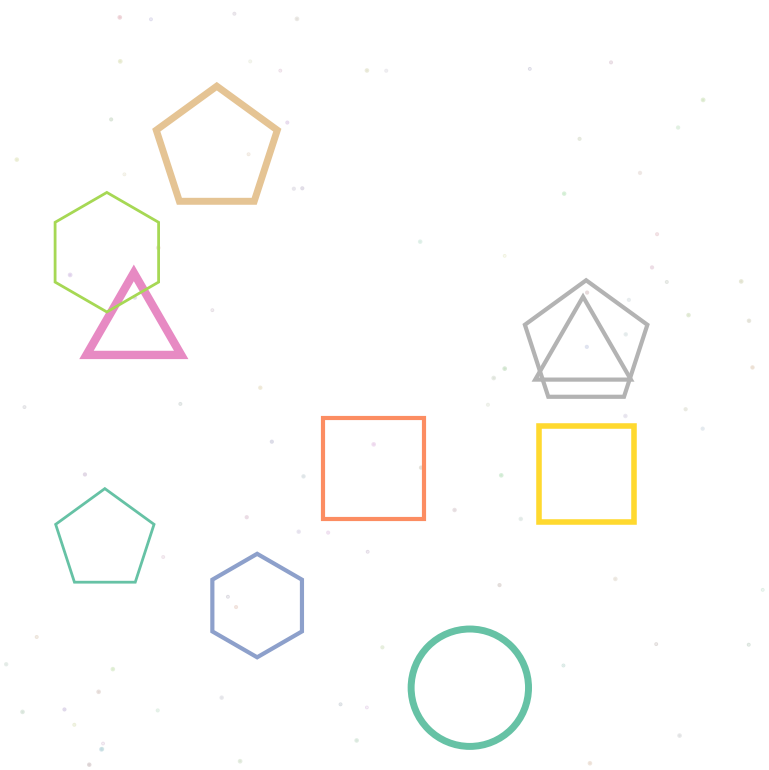[{"shape": "circle", "thickness": 2.5, "radius": 0.38, "center": [0.61, 0.107]}, {"shape": "pentagon", "thickness": 1, "radius": 0.34, "center": [0.136, 0.298]}, {"shape": "square", "thickness": 1.5, "radius": 0.33, "center": [0.485, 0.391]}, {"shape": "hexagon", "thickness": 1.5, "radius": 0.34, "center": [0.334, 0.214]}, {"shape": "triangle", "thickness": 3, "radius": 0.36, "center": [0.174, 0.575]}, {"shape": "hexagon", "thickness": 1, "radius": 0.39, "center": [0.139, 0.672]}, {"shape": "square", "thickness": 2, "radius": 0.31, "center": [0.762, 0.384]}, {"shape": "pentagon", "thickness": 2.5, "radius": 0.41, "center": [0.282, 0.805]}, {"shape": "triangle", "thickness": 1.5, "radius": 0.36, "center": [0.757, 0.543]}, {"shape": "pentagon", "thickness": 1.5, "radius": 0.42, "center": [0.761, 0.552]}]